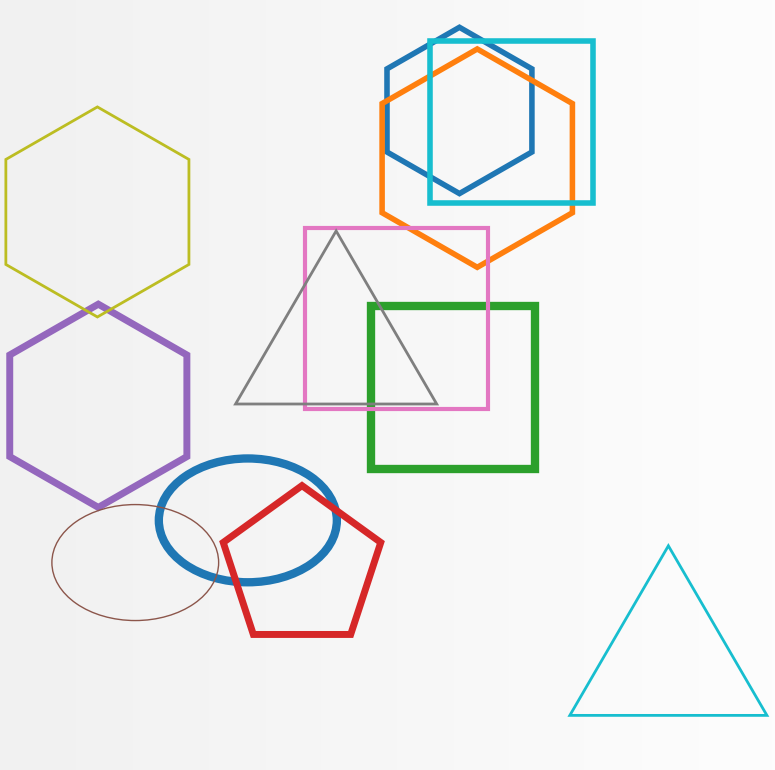[{"shape": "oval", "thickness": 3, "radius": 0.57, "center": [0.32, 0.324]}, {"shape": "hexagon", "thickness": 2, "radius": 0.54, "center": [0.593, 0.857]}, {"shape": "hexagon", "thickness": 2, "radius": 0.71, "center": [0.616, 0.795]}, {"shape": "square", "thickness": 3, "radius": 0.53, "center": [0.585, 0.497]}, {"shape": "pentagon", "thickness": 2.5, "radius": 0.53, "center": [0.39, 0.262]}, {"shape": "hexagon", "thickness": 2.5, "radius": 0.66, "center": [0.127, 0.473]}, {"shape": "oval", "thickness": 0.5, "radius": 0.54, "center": [0.175, 0.269]}, {"shape": "square", "thickness": 1.5, "radius": 0.59, "center": [0.512, 0.586]}, {"shape": "triangle", "thickness": 1, "radius": 0.75, "center": [0.434, 0.55]}, {"shape": "hexagon", "thickness": 1, "radius": 0.68, "center": [0.126, 0.725]}, {"shape": "square", "thickness": 2, "radius": 0.53, "center": [0.66, 0.842]}, {"shape": "triangle", "thickness": 1, "radius": 0.73, "center": [0.862, 0.144]}]